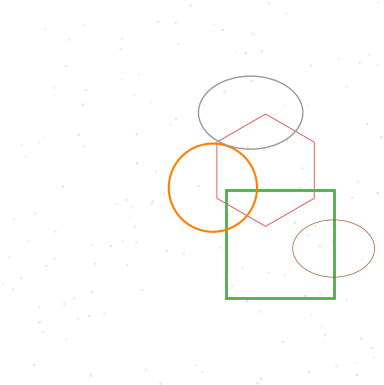[{"shape": "hexagon", "thickness": 0.5, "radius": 0.73, "center": [0.69, 0.558]}, {"shape": "square", "thickness": 2, "radius": 0.7, "center": [0.728, 0.365]}, {"shape": "circle", "thickness": 1.5, "radius": 0.57, "center": [0.553, 0.513]}, {"shape": "oval", "thickness": 0.5, "radius": 0.53, "center": [0.867, 0.355]}, {"shape": "oval", "thickness": 1, "radius": 0.68, "center": [0.651, 0.707]}]